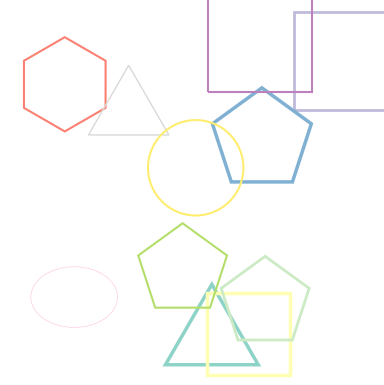[{"shape": "triangle", "thickness": 2.5, "radius": 0.7, "center": [0.55, 0.122]}, {"shape": "square", "thickness": 2.5, "radius": 0.53, "center": [0.646, 0.133]}, {"shape": "square", "thickness": 2, "radius": 0.64, "center": [0.891, 0.841]}, {"shape": "hexagon", "thickness": 1.5, "radius": 0.61, "center": [0.168, 0.781]}, {"shape": "pentagon", "thickness": 2.5, "radius": 0.68, "center": [0.68, 0.637]}, {"shape": "pentagon", "thickness": 1.5, "radius": 0.61, "center": [0.474, 0.299]}, {"shape": "oval", "thickness": 0.5, "radius": 0.56, "center": [0.193, 0.228]}, {"shape": "triangle", "thickness": 1, "radius": 0.6, "center": [0.334, 0.71]}, {"shape": "square", "thickness": 1.5, "radius": 0.68, "center": [0.675, 0.896]}, {"shape": "pentagon", "thickness": 2, "radius": 0.6, "center": [0.689, 0.214]}, {"shape": "circle", "thickness": 1.5, "radius": 0.62, "center": [0.508, 0.564]}]